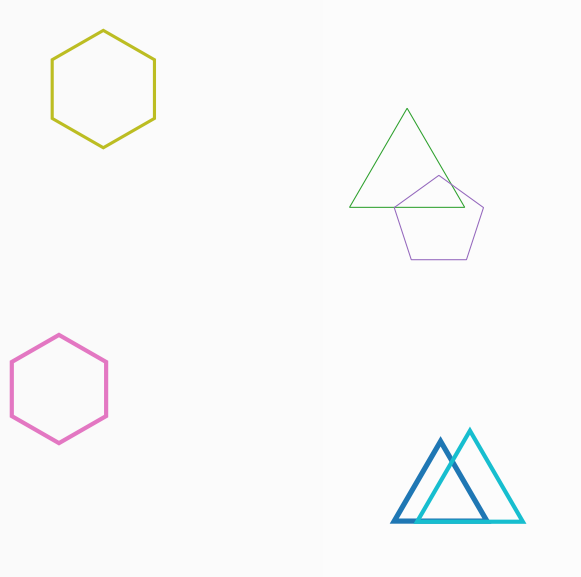[{"shape": "triangle", "thickness": 2.5, "radius": 0.46, "center": [0.758, 0.143]}, {"shape": "triangle", "thickness": 0.5, "radius": 0.57, "center": [0.7, 0.697]}, {"shape": "pentagon", "thickness": 0.5, "radius": 0.4, "center": [0.755, 0.615]}, {"shape": "hexagon", "thickness": 2, "radius": 0.47, "center": [0.101, 0.325]}, {"shape": "hexagon", "thickness": 1.5, "radius": 0.51, "center": [0.178, 0.845]}, {"shape": "triangle", "thickness": 2, "radius": 0.53, "center": [0.809, 0.148]}]